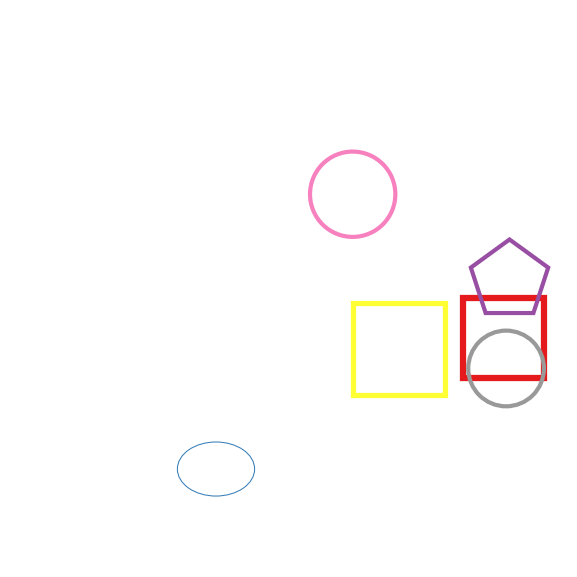[{"shape": "square", "thickness": 3, "radius": 0.35, "center": [0.872, 0.414]}, {"shape": "oval", "thickness": 0.5, "radius": 0.33, "center": [0.374, 0.187]}, {"shape": "pentagon", "thickness": 2, "radius": 0.35, "center": [0.882, 0.514]}, {"shape": "square", "thickness": 2.5, "radius": 0.4, "center": [0.691, 0.394]}, {"shape": "circle", "thickness": 2, "radius": 0.37, "center": [0.611, 0.663]}, {"shape": "circle", "thickness": 2, "radius": 0.33, "center": [0.876, 0.361]}]